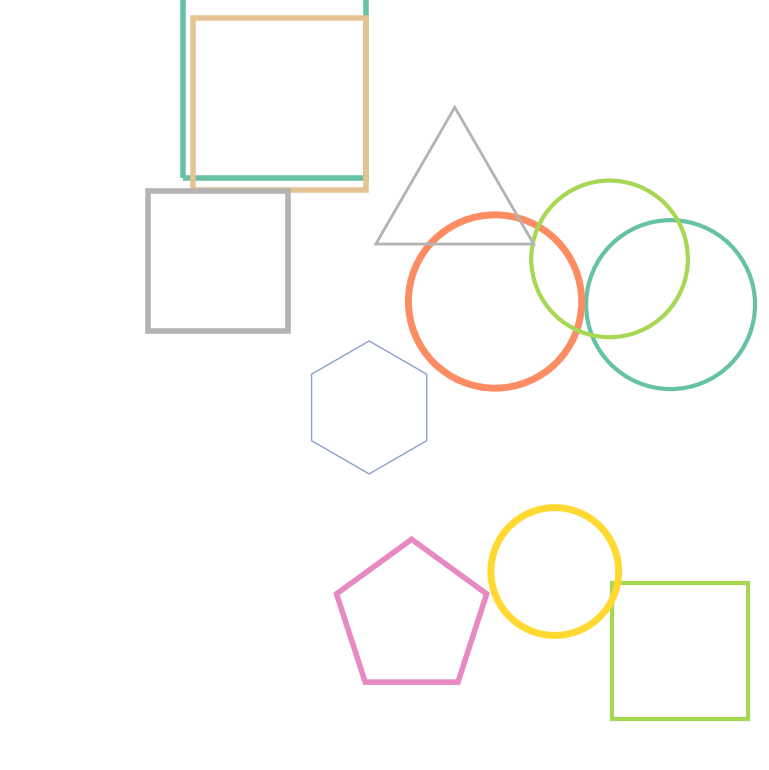[{"shape": "square", "thickness": 2, "radius": 0.59, "center": [0.357, 0.888]}, {"shape": "circle", "thickness": 1.5, "radius": 0.55, "center": [0.871, 0.604]}, {"shape": "circle", "thickness": 2.5, "radius": 0.56, "center": [0.643, 0.608]}, {"shape": "hexagon", "thickness": 0.5, "radius": 0.43, "center": [0.479, 0.471]}, {"shape": "pentagon", "thickness": 2, "radius": 0.51, "center": [0.535, 0.197]}, {"shape": "square", "thickness": 1.5, "radius": 0.44, "center": [0.883, 0.155]}, {"shape": "circle", "thickness": 1.5, "radius": 0.51, "center": [0.792, 0.664]}, {"shape": "circle", "thickness": 2.5, "radius": 0.41, "center": [0.721, 0.258]}, {"shape": "square", "thickness": 2, "radius": 0.56, "center": [0.363, 0.865]}, {"shape": "triangle", "thickness": 1, "radius": 0.59, "center": [0.591, 0.742]}, {"shape": "square", "thickness": 2, "radius": 0.45, "center": [0.283, 0.661]}]